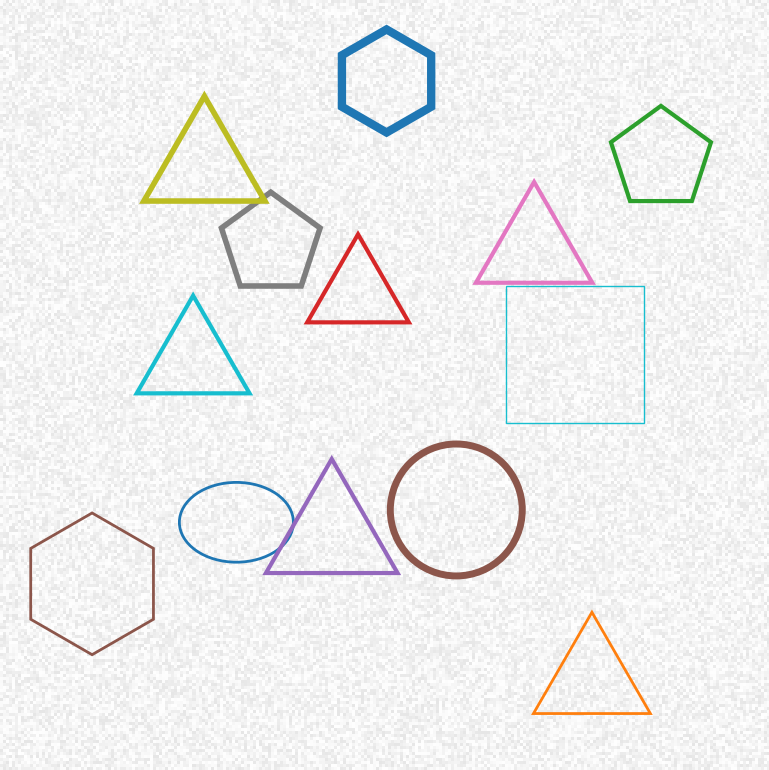[{"shape": "hexagon", "thickness": 3, "radius": 0.33, "center": [0.502, 0.895]}, {"shape": "oval", "thickness": 1, "radius": 0.37, "center": [0.307, 0.322]}, {"shape": "triangle", "thickness": 1, "radius": 0.44, "center": [0.769, 0.117]}, {"shape": "pentagon", "thickness": 1.5, "radius": 0.34, "center": [0.858, 0.794]}, {"shape": "triangle", "thickness": 1.5, "radius": 0.38, "center": [0.465, 0.619]}, {"shape": "triangle", "thickness": 1.5, "radius": 0.49, "center": [0.431, 0.305]}, {"shape": "circle", "thickness": 2.5, "radius": 0.43, "center": [0.593, 0.338]}, {"shape": "hexagon", "thickness": 1, "radius": 0.46, "center": [0.12, 0.242]}, {"shape": "triangle", "thickness": 1.5, "radius": 0.44, "center": [0.694, 0.676]}, {"shape": "pentagon", "thickness": 2, "radius": 0.34, "center": [0.352, 0.683]}, {"shape": "triangle", "thickness": 2, "radius": 0.45, "center": [0.265, 0.784]}, {"shape": "square", "thickness": 0.5, "radius": 0.45, "center": [0.747, 0.539]}, {"shape": "triangle", "thickness": 1.5, "radius": 0.42, "center": [0.251, 0.531]}]